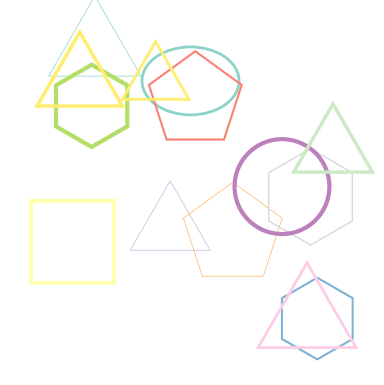[{"shape": "oval", "thickness": 2, "radius": 0.63, "center": [0.495, 0.79]}, {"shape": "triangle", "thickness": 0.5, "radius": 0.69, "center": [0.246, 0.872]}, {"shape": "square", "thickness": 3, "radius": 0.54, "center": [0.188, 0.372]}, {"shape": "triangle", "thickness": 0.5, "radius": 0.6, "center": [0.442, 0.41]}, {"shape": "pentagon", "thickness": 1.5, "radius": 0.63, "center": [0.507, 0.74]}, {"shape": "hexagon", "thickness": 1.5, "radius": 0.53, "center": [0.824, 0.173]}, {"shape": "pentagon", "thickness": 0.5, "radius": 0.67, "center": [0.605, 0.392]}, {"shape": "hexagon", "thickness": 3, "radius": 0.53, "center": [0.238, 0.725]}, {"shape": "triangle", "thickness": 2, "radius": 0.73, "center": [0.798, 0.171]}, {"shape": "hexagon", "thickness": 1, "radius": 0.63, "center": [0.807, 0.489]}, {"shape": "circle", "thickness": 3, "radius": 0.62, "center": [0.732, 0.515]}, {"shape": "triangle", "thickness": 2.5, "radius": 0.59, "center": [0.865, 0.612]}, {"shape": "triangle", "thickness": 2.5, "radius": 0.64, "center": [0.207, 0.788]}, {"shape": "triangle", "thickness": 2, "radius": 0.5, "center": [0.404, 0.792]}]